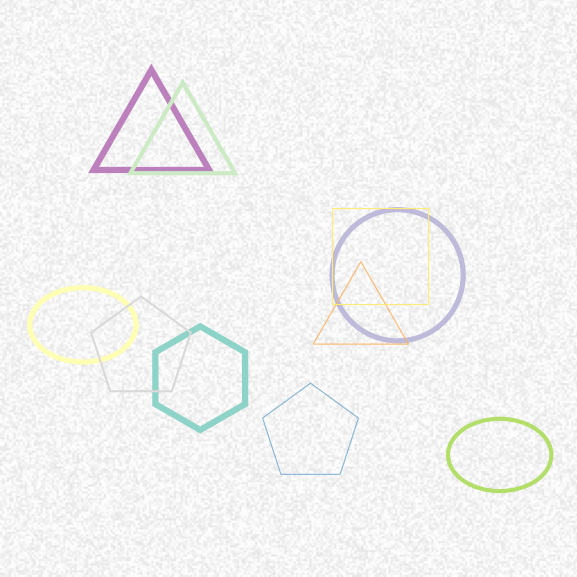[{"shape": "hexagon", "thickness": 3, "radius": 0.45, "center": [0.347, 0.344]}, {"shape": "oval", "thickness": 2.5, "radius": 0.46, "center": [0.144, 0.437]}, {"shape": "circle", "thickness": 2.5, "radius": 0.57, "center": [0.689, 0.522]}, {"shape": "pentagon", "thickness": 0.5, "radius": 0.44, "center": [0.538, 0.248]}, {"shape": "triangle", "thickness": 0.5, "radius": 0.48, "center": [0.625, 0.451]}, {"shape": "oval", "thickness": 2, "radius": 0.45, "center": [0.865, 0.211]}, {"shape": "pentagon", "thickness": 1, "radius": 0.45, "center": [0.244, 0.395]}, {"shape": "triangle", "thickness": 3, "radius": 0.58, "center": [0.262, 0.763]}, {"shape": "triangle", "thickness": 2, "radius": 0.52, "center": [0.317, 0.752]}, {"shape": "square", "thickness": 0.5, "radius": 0.41, "center": [0.658, 0.556]}]